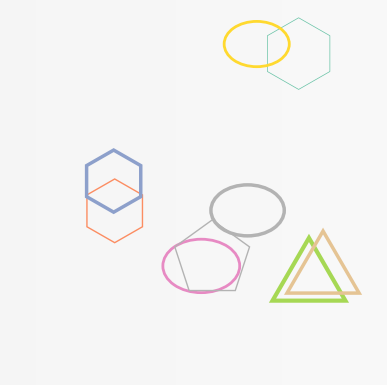[{"shape": "hexagon", "thickness": 0.5, "radius": 0.47, "center": [0.771, 0.861]}, {"shape": "hexagon", "thickness": 1, "radius": 0.41, "center": [0.296, 0.452]}, {"shape": "hexagon", "thickness": 2.5, "radius": 0.4, "center": [0.293, 0.53]}, {"shape": "oval", "thickness": 2, "radius": 0.5, "center": [0.519, 0.309]}, {"shape": "triangle", "thickness": 3, "radius": 0.54, "center": [0.797, 0.273]}, {"shape": "oval", "thickness": 2, "radius": 0.42, "center": [0.662, 0.886]}, {"shape": "triangle", "thickness": 2.5, "radius": 0.54, "center": [0.834, 0.292]}, {"shape": "pentagon", "thickness": 1, "radius": 0.51, "center": [0.548, 0.327]}, {"shape": "oval", "thickness": 2.5, "radius": 0.47, "center": [0.639, 0.454]}]